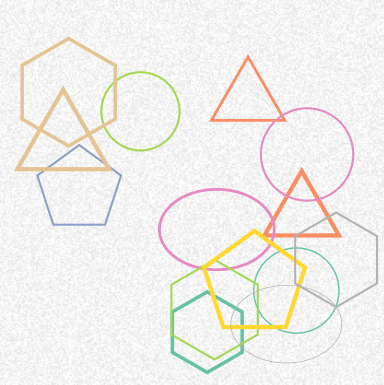[{"shape": "hexagon", "thickness": 2.5, "radius": 0.52, "center": [0.538, 0.137]}, {"shape": "circle", "thickness": 1, "radius": 0.55, "center": [0.77, 0.245]}, {"shape": "triangle", "thickness": 2, "radius": 0.55, "center": [0.644, 0.742]}, {"shape": "triangle", "thickness": 3, "radius": 0.56, "center": [0.784, 0.444]}, {"shape": "pentagon", "thickness": 1.5, "radius": 0.57, "center": [0.206, 0.509]}, {"shape": "oval", "thickness": 2, "radius": 0.75, "center": [0.563, 0.404]}, {"shape": "circle", "thickness": 1.5, "radius": 0.6, "center": [0.798, 0.599]}, {"shape": "circle", "thickness": 1.5, "radius": 0.51, "center": [0.365, 0.711]}, {"shape": "hexagon", "thickness": 1.5, "radius": 0.65, "center": [0.557, 0.196]}, {"shape": "pentagon", "thickness": 3, "radius": 0.69, "center": [0.661, 0.262]}, {"shape": "triangle", "thickness": 3, "radius": 0.69, "center": [0.164, 0.629]}, {"shape": "hexagon", "thickness": 2.5, "radius": 0.7, "center": [0.178, 0.76]}, {"shape": "hexagon", "thickness": 1.5, "radius": 0.61, "center": [0.873, 0.325]}, {"shape": "oval", "thickness": 0.5, "radius": 0.72, "center": [0.743, 0.158]}]